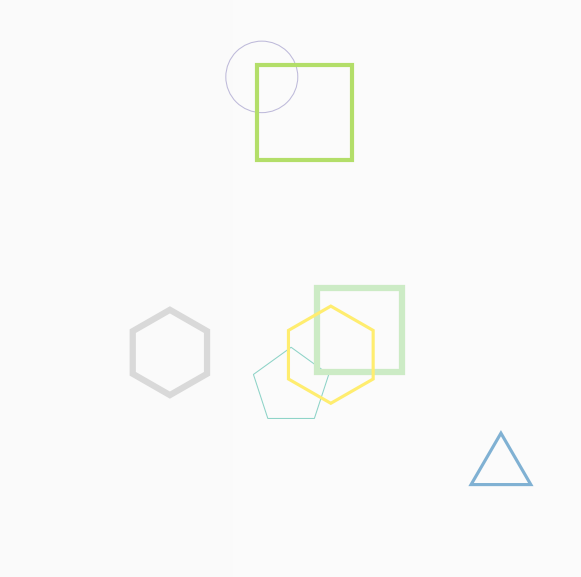[{"shape": "pentagon", "thickness": 0.5, "radius": 0.34, "center": [0.501, 0.33]}, {"shape": "circle", "thickness": 0.5, "radius": 0.31, "center": [0.45, 0.866]}, {"shape": "triangle", "thickness": 1.5, "radius": 0.3, "center": [0.862, 0.19]}, {"shape": "square", "thickness": 2, "radius": 0.41, "center": [0.524, 0.805]}, {"shape": "hexagon", "thickness": 3, "radius": 0.37, "center": [0.292, 0.389]}, {"shape": "square", "thickness": 3, "radius": 0.37, "center": [0.619, 0.428]}, {"shape": "hexagon", "thickness": 1.5, "radius": 0.42, "center": [0.569, 0.385]}]